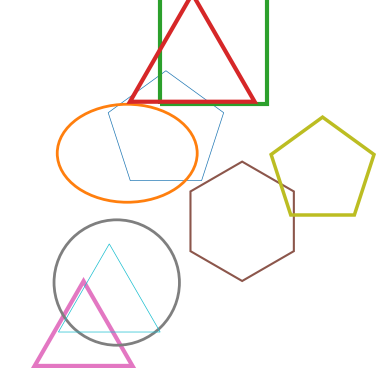[{"shape": "pentagon", "thickness": 0.5, "radius": 0.79, "center": [0.431, 0.659]}, {"shape": "oval", "thickness": 2, "radius": 0.91, "center": [0.33, 0.602]}, {"shape": "square", "thickness": 3, "radius": 0.69, "center": [0.554, 0.869]}, {"shape": "triangle", "thickness": 3, "radius": 0.93, "center": [0.499, 0.829]}, {"shape": "hexagon", "thickness": 1.5, "radius": 0.78, "center": [0.629, 0.425]}, {"shape": "triangle", "thickness": 3, "radius": 0.73, "center": [0.217, 0.123]}, {"shape": "circle", "thickness": 2, "radius": 0.81, "center": [0.303, 0.266]}, {"shape": "pentagon", "thickness": 2.5, "radius": 0.7, "center": [0.838, 0.555]}, {"shape": "triangle", "thickness": 0.5, "radius": 0.76, "center": [0.284, 0.214]}]